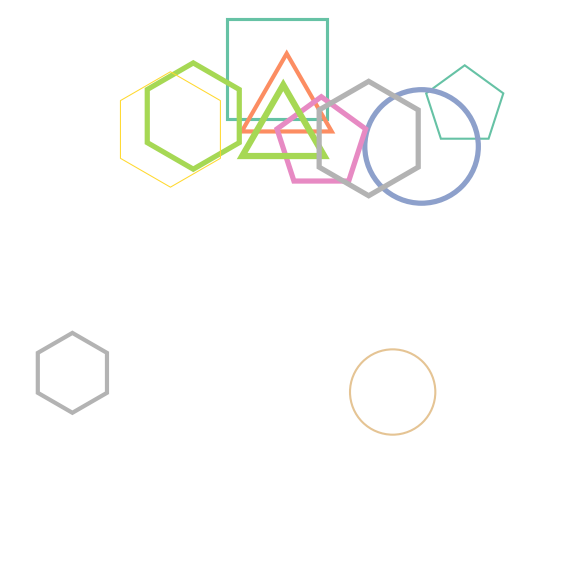[{"shape": "square", "thickness": 1.5, "radius": 0.43, "center": [0.479, 0.879]}, {"shape": "pentagon", "thickness": 1, "radius": 0.35, "center": [0.805, 0.816]}, {"shape": "triangle", "thickness": 2, "radius": 0.45, "center": [0.496, 0.816]}, {"shape": "circle", "thickness": 2.5, "radius": 0.49, "center": [0.73, 0.746]}, {"shape": "pentagon", "thickness": 2.5, "radius": 0.4, "center": [0.556, 0.751]}, {"shape": "hexagon", "thickness": 2.5, "radius": 0.46, "center": [0.335, 0.798]}, {"shape": "triangle", "thickness": 3, "radius": 0.41, "center": [0.49, 0.77]}, {"shape": "hexagon", "thickness": 0.5, "radius": 0.5, "center": [0.295, 0.775]}, {"shape": "circle", "thickness": 1, "radius": 0.37, "center": [0.68, 0.32]}, {"shape": "hexagon", "thickness": 2, "radius": 0.35, "center": [0.125, 0.354]}, {"shape": "hexagon", "thickness": 2.5, "radius": 0.5, "center": [0.638, 0.759]}]